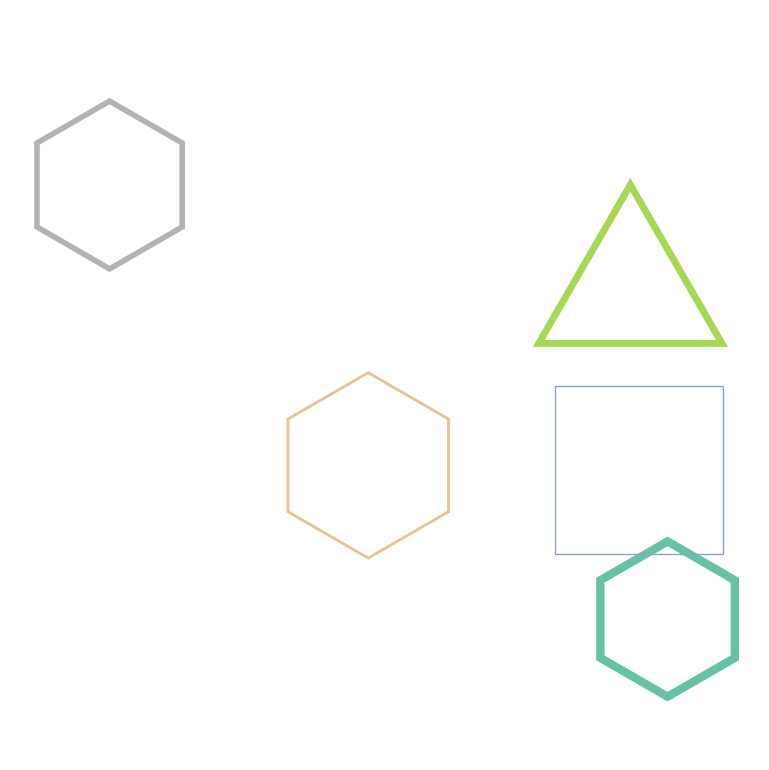[{"shape": "hexagon", "thickness": 3, "radius": 0.5, "center": [0.867, 0.196]}, {"shape": "square", "thickness": 0.5, "radius": 0.55, "center": [0.83, 0.389]}, {"shape": "triangle", "thickness": 2.5, "radius": 0.69, "center": [0.819, 0.623]}, {"shape": "hexagon", "thickness": 1, "radius": 0.6, "center": [0.478, 0.396]}, {"shape": "hexagon", "thickness": 2, "radius": 0.54, "center": [0.142, 0.76]}]